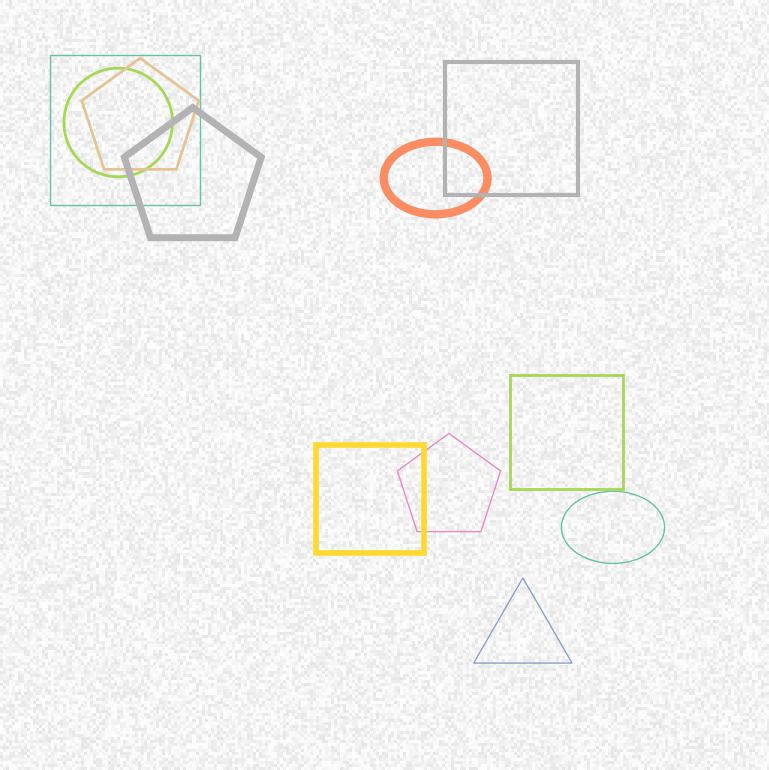[{"shape": "oval", "thickness": 0.5, "radius": 0.33, "center": [0.796, 0.315]}, {"shape": "square", "thickness": 0.5, "radius": 0.49, "center": [0.163, 0.832]}, {"shape": "oval", "thickness": 3, "radius": 0.34, "center": [0.566, 0.769]}, {"shape": "triangle", "thickness": 0.5, "radius": 0.37, "center": [0.679, 0.176]}, {"shape": "pentagon", "thickness": 0.5, "radius": 0.35, "center": [0.583, 0.367]}, {"shape": "circle", "thickness": 1, "radius": 0.35, "center": [0.154, 0.841]}, {"shape": "square", "thickness": 1, "radius": 0.37, "center": [0.736, 0.439]}, {"shape": "square", "thickness": 2, "radius": 0.35, "center": [0.48, 0.352]}, {"shape": "pentagon", "thickness": 1, "radius": 0.4, "center": [0.182, 0.845]}, {"shape": "pentagon", "thickness": 2.5, "radius": 0.47, "center": [0.25, 0.767]}, {"shape": "square", "thickness": 1.5, "radius": 0.43, "center": [0.665, 0.833]}]